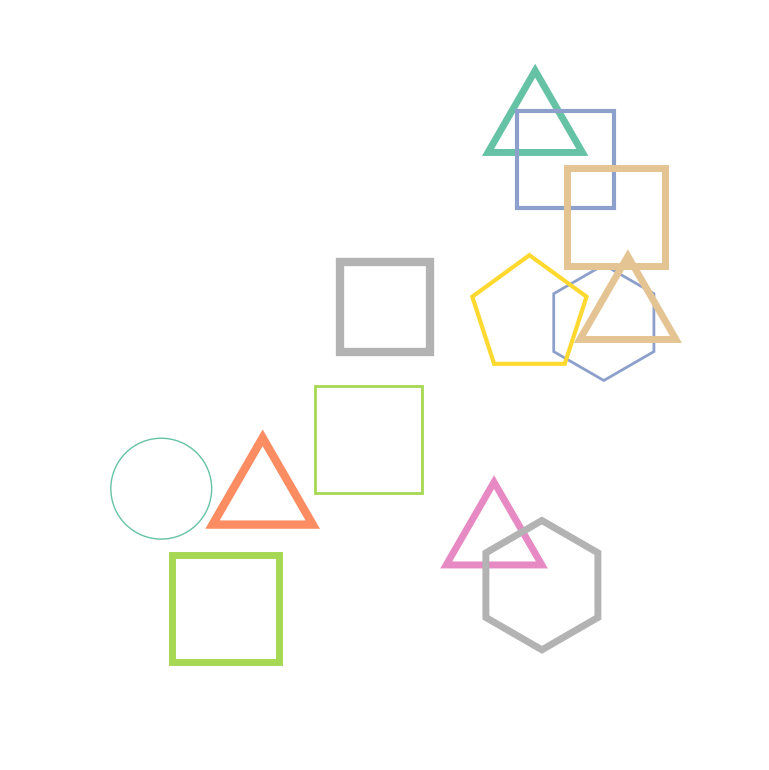[{"shape": "circle", "thickness": 0.5, "radius": 0.33, "center": [0.209, 0.365]}, {"shape": "triangle", "thickness": 2.5, "radius": 0.35, "center": [0.695, 0.837]}, {"shape": "triangle", "thickness": 3, "radius": 0.38, "center": [0.341, 0.356]}, {"shape": "square", "thickness": 1.5, "radius": 0.31, "center": [0.734, 0.793]}, {"shape": "hexagon", "thickness": 1, "radius": 0.38, "center": [0.784, 0.581]}, {"shape": "triangle", "thickness": 2.5, "radius": 0.36, "center": [0.642, 0.302]}, {"shape": "square", "thickness": 2.5, "radius": 0.35, "center": [0.293, 0.21]}, {"shape": "square", "thickness": 1, "radius": 0.35, "center": [0.479, 0.429]}, {"shape": "pentagon", "thickness": 1.5, "radius": 0.39, "center": [0.688, 0.591]}, {"shape": "square", "thickness": 2.5, "radius": 0.32, "center": [0.8, 0.719]}, {"shape": "triangle", "thickness": 2.5, "radius": 0.36, "center": [0.815, 0.595]}, {"shape": "hexagon", "thickness": 2.5, "radius": 0.42, "center": [0.704, 0.24]}, {"shape": "square", "thickness": 3, "radius": 0.29, "center": [0.5, 0.602]}]